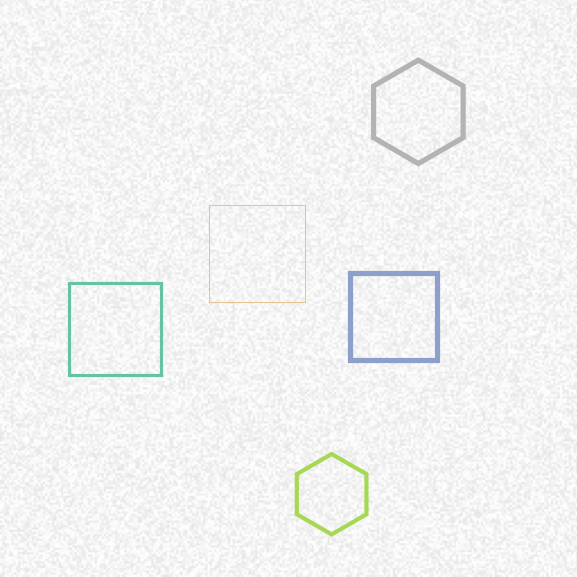[{"shape": "square", "thickness": 1.5, "radius": 0.4, "center": [0.2, 0.429]}, {"shape": "square", "thickness": 2.5, "radius": 0.38, "center": [0.681, 0.451]}, {"shape": "hexagon", "thickness": 2, "radius": 0.35, "center": [0.574, 0.143]}, {"shape": "square", "thickness": 0.5, "radius": 0.42, "center": [0.445, 0.56]}, {"shape": "hexagon", "thickness": 2.5, "radius": 0.45, "center": [0.724, 0.805]}]